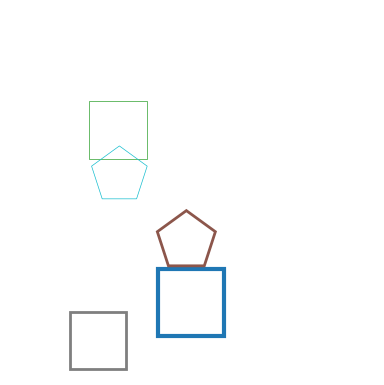[{"shape": "square", "thickness": 3, "radius": 0.43, "center": [0.496, 0.214]}, {"shape": "square", "thickness": 0.5, "radius": 0.38, "center": [0.307, 0.661]}, {"shape": "pentagon", "thickness": 2, "radius": 0.4, "center": [0.484, 0.374]}, {"shape": "square", "thickness": 2, "radius": 0.37, "center": [0.254, 0.116]}, {"shape": "pentagon", "thickness": 0.5, "radius": 0.38, "center": [0.31, 0.545]}]